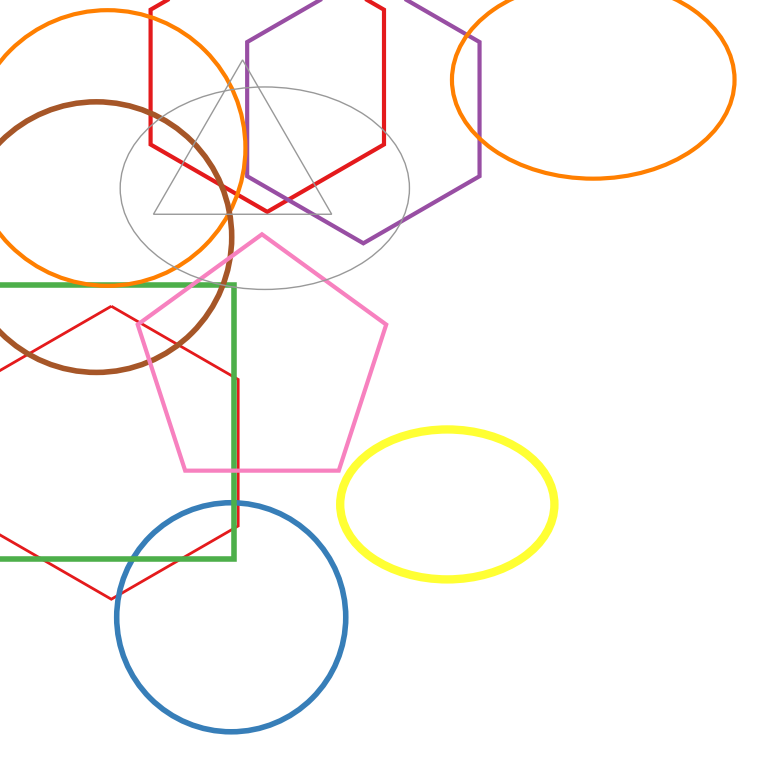[{"shape": "hexagon", "thickness": 1.5, "radius": 0.88, "center": [0.347, 0.9]}, {"shape": "hexagon", "thickness": 1, "radius": 0.95, "center": [0.145, 0.412]}, {"shape": "circle", "thickness": 2, "radius": 0.74, "center": [0.3, 0.198]}, {"shape": "square", "thickness": 2, "radius": 0.89, "center": [0.126, 0.453]}, {"shape": "hexagon", "thickness": 1.5, "radius": 0.87, "center": [0.472, 0.858]}, {"shape": "circle", "thickness": 1.5, "radius": 0.89, "center": [0.14, 0.808]}, {"shape": "oval", "thickness": 1.5, "radius": 0.92, "center": [0.77, 0.896]}, {"shape": "oval", "thickness": 3, "radius": 0.7, "center": [0.581, 0.345]}, {"shape": "circle", "thickness": 2, "radius": 0.88, "center": [0.125, 0.692]}, {"shape": "pentagon", "thickness": 1.5, "radius": 0.85, "center": [0.34, 0.526]}, {"shape": "oval", "thickness": 0.5, "radius": 0.94, "center": [0.344, 0.756]}, {"shape": "triangle", "thickness": 0.5, "radius": 0.67, "center": [0.315, 0.789]}]